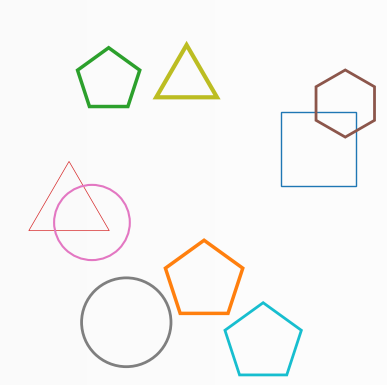[{"shape": "square", "thickness": 1, "radius": 0.48, "center": [0.822, 0.613]}, {"shape": "pentagon", "thickness": 2.5, "radius": 0.52, "center": [0.527, 0.271]}, {"shape": "pentagon", "thickness": 2.5, "radius": 0.42, "center": [0.28, 0.792]}, {"shape": "triangle", "thickness": 0.5, "radius": 0.6, "center": [0.178, 0.461]}, {"shape": "hexagon", "thickness": 2, "radius": 0.44, "center": [0.891, 0.731]}, {"shape": "circle", "thickness": 1.5, "radius": 0.49, "center": [0.237, 0.422]}, {"shape": "circle", "thickness": 2, "radius": 0.58, "center": [0.326, 0.163]}, {"shape": "triangle", "thickness": 3, "radius": 0.45, "center": [0.482, 0.793]}, {"shape": "pentagon", "thickness": 2, "radius": 0.52, "center": [0.679, 0.11]}]